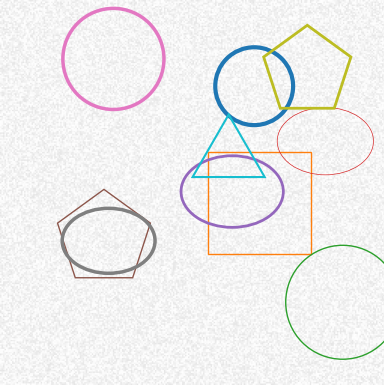[{"shape": "circle", "thickness": 3, "radius": 0.51, "center": [0.66, 0.776]}, {"shape": "square", "thickness": 1, "radius": 0.67, "center": [0.674, 0.472]}, {"shape": "circle", "thickness": 1, "radius": 0.74, "center": [0.89, 0.215]}, {"shape": "oval", "thickness": 0.5, "radius": 0.62, "center": [0.845, 0.633]}, {"shape": "oval", "thickness": 2, "radius": 0.66, "center": [0.603, 0.502]}, {"shape": "pentagon", "thickness": 1, "radius": 0.63, "center": [0.27, 0.381]}, {"shape": "circle", "thickness": 2.5, "radius": 0.66, "center": [0.295, 0.847]}, {"shape": "oval", "thickness": 2.5, "radius": 0.6, "center": [0.282, 0.375]}, {"shape": "pentagon", "thickness": 2, "radius": 0.6, "center": [0.798, 0.815]}, {"shape": "triangle", "thickness": 1.5, "radius": 0.54, "center": [0.594, 0.594]}]